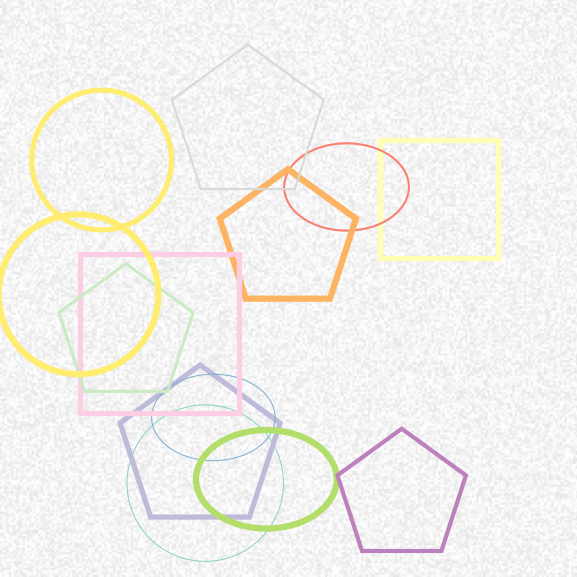[{"shape": "circle", "thickness": 0.5, "radius": 0.68, "center": [0.355, 0.163]}, {"shape": "square", "thickness": 2.5, "radius": 0.51, "center": [0.76, 0.654]}, {"shape": "pentagon", "thickness": 2.5, "radius": 0.73, "center": [0.346, 0.222]}, {"shape": "oval", "thickness": 1, "radius": 0.54, "center": [0.6, 0.675]}, {"shape": "oval", "thickness": 0.5, "radius": 0.53, "center": [0.369, 0.276]}, {"shape": "pentagon", "thickness": 3, "radius": 0.62, "center": [0.499, 0.582]}, {"shape": "oval", "thickness": 3, "radius": 0.61, "center": [0.461, 0.169]}, {"shape": "square", "thickness": 2.5, "radius": 0.69, "center": [0.277, 0.421]}, {"shape": "pentagon", "thickness": 1, "radius": 0.69, "center": [0.429, 0.784]}, {"shape": "pentagon", "thickness": 2, "radius": 0.59, "center": [0.696, 0.14]}, {"shape": "pentagon", "thickness": 1.5, "radius": 0.61, "center": [0.218, 0.42]}, {"shape": "circle", "thickness": 3, "radius": 0.69, "center": [0.136, 0.49]}, {"shape": "circle", "thickness": 2.5, "radius": 0.6, "center": [0.176, 0.722]}]